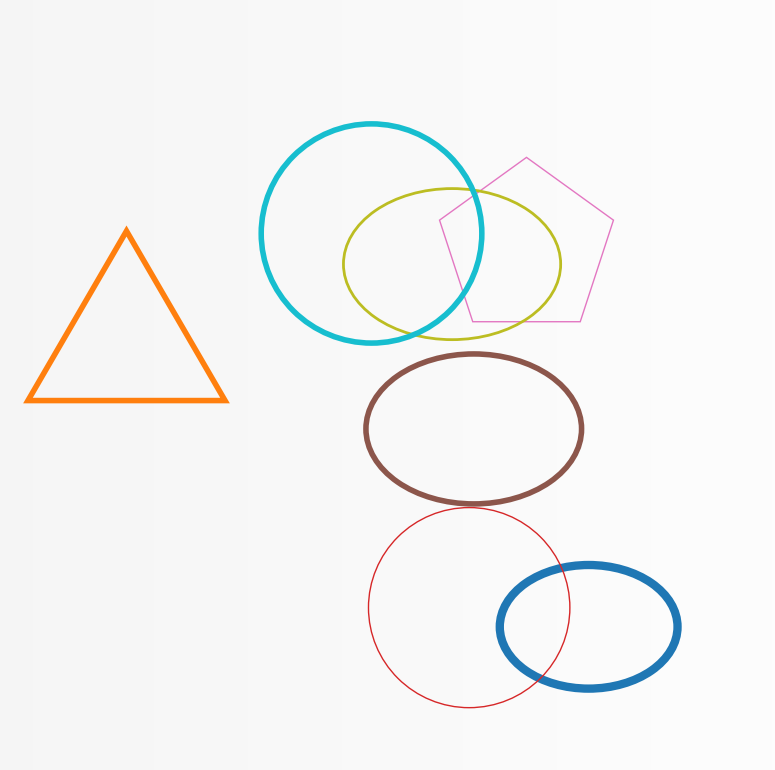[{"shape": "oval", "thickness": 3, "radius": 0.57, "center": [0.76, 0.186]}, {"shape": "triangle", "thickness": 2, "radius": 0.73, "center": [0.163, 0.553]}, {"shape": "circle", "thickness": 0.5, "radius": 0.65, "center": [0.605, 0.211]}, {"shape": "oval", "thickness": 2, "radius": 0.7, "center": [0.611, 0.443]}, {"shape": "pentagon", "thickness": 0.5, "radius": 0.59, "center": [0.679, 0.678]}, {"shape": "oval", "thickness": 1, "radius": 0.7, "center": [0.583, 0.657]}, {"shape": "circle", "thickness": 2, "radius": 0.71, "center": [0.479, 0.697]}]